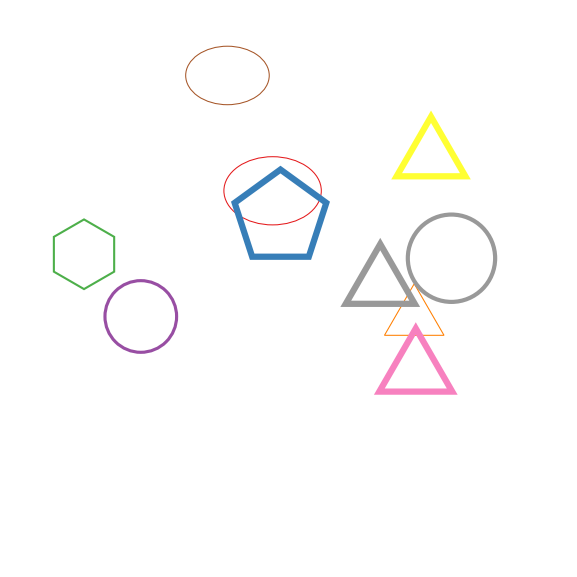[{"shape": "oval", "thickness": 0.5, "radius": 0.42, "center": [0.472, 0.669]}, {"shape": "pentagon", "thickness": 3, "radius": 0.42, "center": [0.486, 0.622]}, {"shape": "hexagon", "thickness": 1, "radius": 0.3, "center": [0.145, 0.559]}, {"shape": "circle", "thickness": 1.5, "radius": 0.31, "center": [0.244, 0.451]}, {"shape": "triangle", "thickness": 0.5, "radius": 0.3, "center": [0.717, 0.448]}, {"shape": "triangle", "thickness": 3, "radius": 0.34, "center": [0.746, 0.728]}, {"shape": "oval", "thickness": 0.5, "radius": 0.36, "center": [0.394, 0.868]}, {"shape": "triangle", "thickness": 3, "radius": 0.36, "center": [0.72, 0.357]}, {"shape": "triangle", "thickness": 3, "radius": 0.34, "center": [0.658, 0.508]}, {"shape": "circle", "thickness": 2, "radius": 0.38, "center": [0.782, 0.552]}]